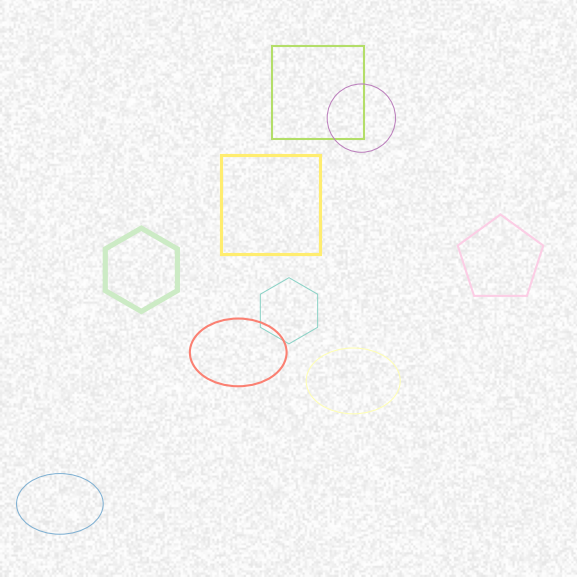[{"shape": "hexagon", "thickness": 0.5, "radius": 0.29, "center": [0.5, 0.461]}, {"shape": "oval", "thickness": 0.5, "radius": 0.41, "center": [0.612, 0.34]}, {"shape": "oval", "thickness": 1, "radius": 0.42, "center": [0.413, 0.389]}, {"shape": "oval", "thickness": 0.5, "radius": 0.38, "center": [0.104, 0.127]}, {"shape": "square", "thickness": 1, "radius": 0.4, "center": [0.551, 0.839]}, {"shape": "pentagon", "thickness": 1, "radius": 0.39, "center": [0.867, 0.55]}, {"shape": "circle", "thickness": 0.5, "radius": 0.3, "center": [0.626, 0.795]}, {"shape": "hexagon", "thickness": 2.5, "radius": 0.36, "center": [0.245, 0.532]}, {"shape": "square", "thickness": 1.5, "radius": 0.43, "center": [0.469, 0.645]}]